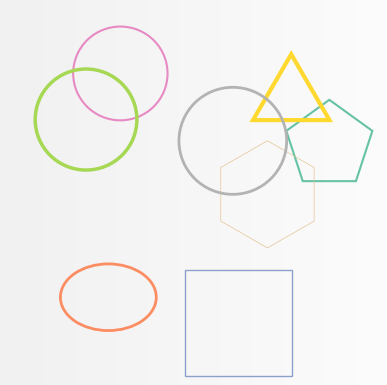[{"shape": "pentagon", "thickness": 1.5, "radius": 0.58, "center": [0.85, 0.624]}, {"shape": "oval", "thickness": 2, "radius": 0.62, "center": [0.28, 0.228]}, {"shape": "square", "thickness": 1, "radius": 0.69, "center": [0.616, 0.161]}, {"shape": "circle", "thickness": 1.5, "radius": 0.61, "center": [0.311, 0.809]}, {"shape": "circle", "thickness": 2.5, "radius": 0.66, "center": [0.222, 0.69]}, {"shape": "triangle", "thickness": 3, "radius": 0.57, "center": [0.752, 0.745]}, {"shape": "hexagon", "thickness": 0.5, "radius": 0.7, "center": [0.69, 0.495]}, {"shape": "circle", "thickness": 2, "radius": 0.7, "center": [0.601, 0.634]}]